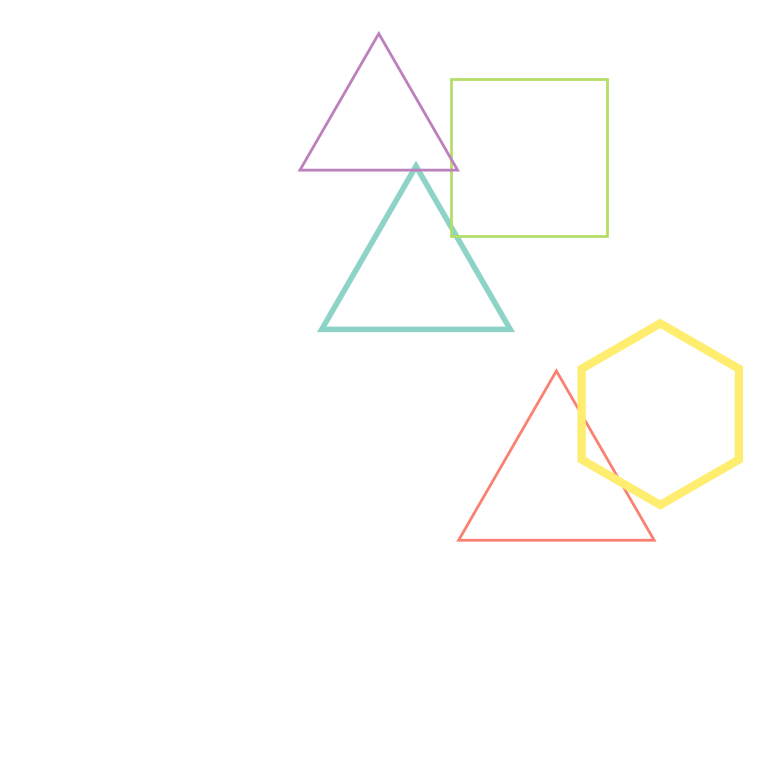[{"shape": "triangle", "thickness": 2, "radius": 0.71, "center": [0.54, 0.643]}, {"shape": "triangle", "thickness": 1, "radius": 0.73, "center": [0.723, 0.372]}, {"shape": "square", "thickness": 1, "radius": 0.51, "center": [0.687, 0.795]}, {"shape": "triangle", "thickness": 1, "radius": 0.59, "center": [0.492, 0.838]}, {"shape": "hexagon", "thickness": 3, "radius": 0.59, "center": [0.857, 0.462]}]